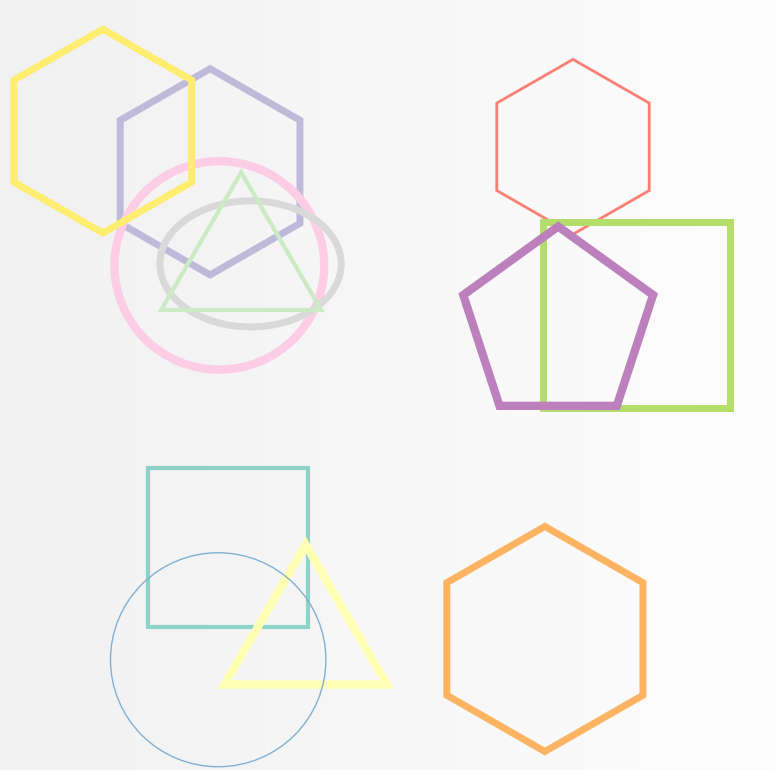[{"shape": "square", "thickness": 1.5, "radius": 0.52, "center": [0.294, 0.289]}, {"shape": "triangle", "thickness": 3, "radius": 0.61, "center": [0.394, 0.171]}, {"shape": "hexagon", "thickness": 2.5, "radius": 0.67, "center": [0.271, 0.777]}, {"shape": "hexagon", "thickness": 1, "radius": 0.57, "center": [0.739, 0.809]}, {"shape": "circle", "thickness": 0.5, "radius": 0.69, "center": [0.282, 0.143]}, {"shape": "hexagon", "thickness": 2.5, "radius": 0.73, "center": [0.703, 0.17]}, {"shape": "square", "thickness": 2.5, "radius": 0.6, "center": [0.821, 0.591]}, {"shape": "circle", "thickness": 3, "radius": 0.68, "center": [0.283, 0.655]}, {"shape": "oval", "thickness": 2.5, "radius": 0.58, "center": [0.323, 0.657]}, {"shape": "pentagon", "thickness": 3, "radius": 0.64, "center": [0.72, 0.577]}, {"shape": "triangle", "thickness": 1.5, "radius": 0.6, "center": [0.311, 0.657]}, {"shape": "hexagon", "thickness": 2.5, "radius": 0.66, "center": [0.133, 0.83]}]